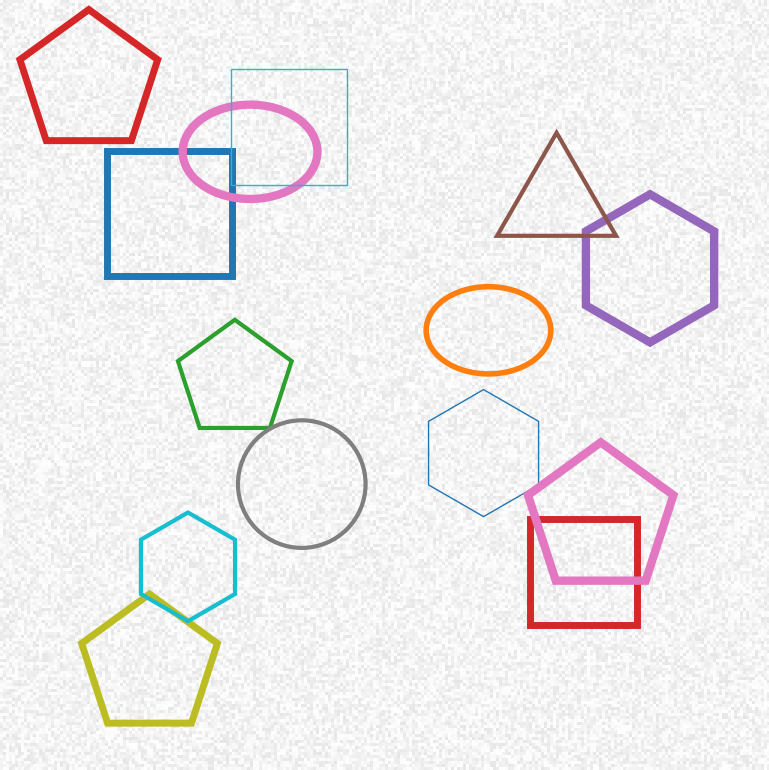[{"shape": "square", "thickness": 2.5, "radius": 0.41, "center": [0.22, 0.722]}, {"shape": "hexagon", "thickness": 0.5, "radius": 0.41, "center": [0.628, 0.412]}, {"shape": "oval", "thickness": 2, "radius": 0.4, "center": [0.634, 0.571]}, {"shape": "pentagon", "thickness": 1.5, "radius": 0.39, "center": [0.305, 0.507]}, {"shape": "square", "thickness": 2.5, "radius": 0.35, "center": [0.758, 0.257]}, {"shape": "pentagon", "thickness": 2.5, "radius": 0.47, "center": [0.115, 0.893]}, {"shape": "hexagon", "thickness": 3, "radius": 0.48, "center": [0.844, 0.651]}, {"shape": "triangle", "thickness": 1.5, "radius": 0.45, "center": [0.723, 0.738]}, {"shape": "pentagon", "thickness": 3, "radius": 0.5, "center": [0.78, 0.326]}, {"shape": "oval", "thickness": 3, "radius": 0.44, "center": [0.325, 0.803]}, {"shape": "circle", "thickness": 1.5, "radius": 0.41, "center": [0.392, 0.371]}, {"shape": "pentagon", "thickness": 2.5, "radius": 0.46, "center": [0.194, 0.136]}, {"shape": "hexagon", "thickness": 1.5, "radius": 0.35, "center": [0.244, 0.264]}, {"shape": "square", "thickness": 0.5, "radius": 0.38, "center": [0.375, 0.835]}]